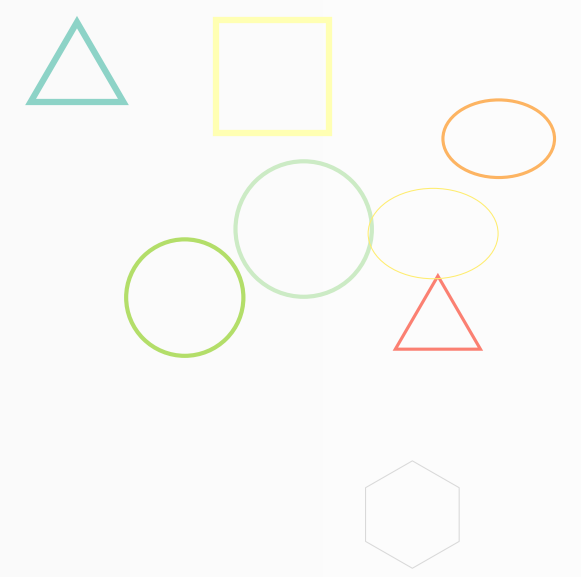[{"shape": "triangle", "thickness": 3, "radius": 0.46, "center": [0.132, 0.869]}, {"shape": "square", "thickness": 3, "radius": 0.49, "center": [0.469, 0.867]}, {"shape": "triangle", "thickness": 1.5, "radius": 0.42, "center": [0.753, 0.437]}, {"shape": "oval", "thickness": 1.5, "radius": 0.48, "center": [0.858, 0.759]}, {"shape": "circle", "thickness": 2, "radius": 0.5, "center": [0.318, 0.484]}, {"shape": "hexagon", "thickness": 0.5, "radius": 0.47, "center": [0.709, 0.108]}, {"shape": "circle", "thickness": 2, "radius": 0.59, "center": [0.522, 0.603]}, {"shape": "oval", "thickness": 0.5, "radius": 0.56, "center": [0.745, 0.595]}]